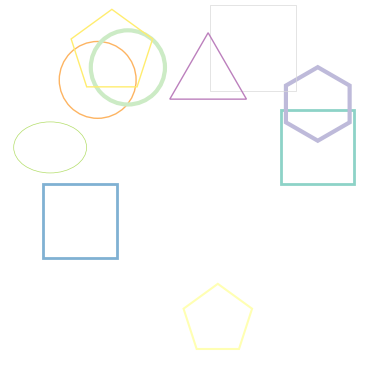[{"shape": "square", "thickness": 2, "radius": 0.47, "center": [0.825, 0.618]}, {"shape": "pentagon", "thickness": 1.5, "radius": 0.47, "center": [0.566, 0.169]}, {"shape": "hexagon", "thickness": 3, "radius": 0.48, "center": [0.825, 0.73]}, {"shape": "square", "thickness": 2, "radius": 0.48, "center": [0.208, 0.425]}, {"shape": "circle", "thickness": 1, "radius": 0.5, "center": [0.254, 0.792]}, {"shape": "oval", "thickness": 0.5, "radius": 0.47, "center": [0.13, 0.617]}, {"shape": "square", "thickness": 0.5, "radius": 0.56, "center": [0.657, 0.874]}, {"shape": "triangle", "thickness": 1, "radius": 0.57, "center": [0.541, 0.8]}, {"shape": "circle", "thickness": 3, "radius": 0.48, "center": [0.332, 0.825]}, {"shape": "pentagon", "thickness": 1, "radius": 0.56, "center": [0.291, 0.864]}]